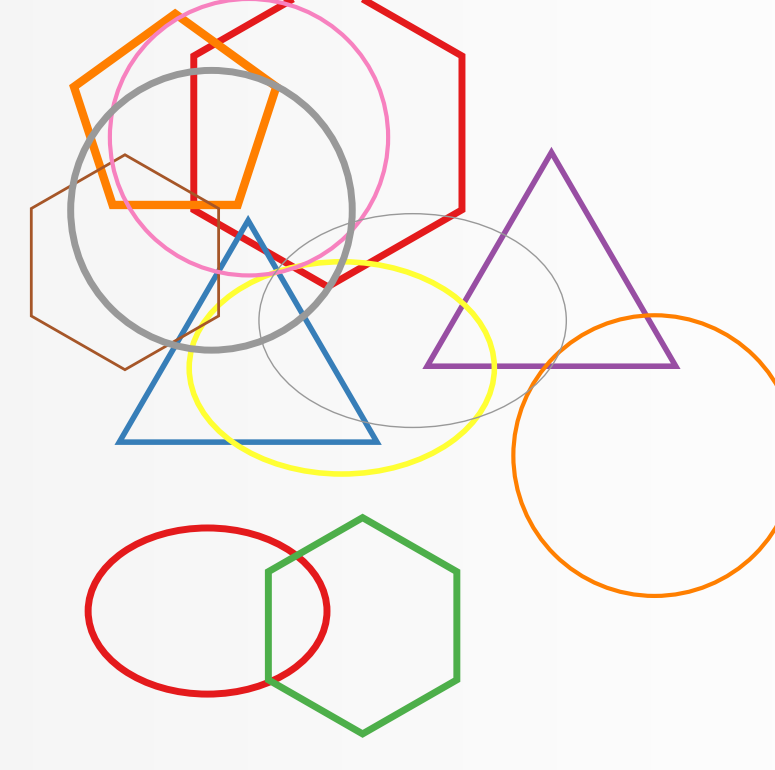[{"shape": "oval", "thickness": 2.5, "radius": 0.77, "center": [0.268, 0.206]}, {"shape": "hexagon", "thickness": 2.5, "radius": 1.0, "center": [0.423, 0.827]}, {"shape": "triangle", "thickness": 2, "radius": 0.96, "center": [0.32, 0.522]}, {"shape": "hexagon", "thickness": 2.5, "radius": 0.7, "center": [0.468, 0.187]}, {"shape": "triangle", "thickness": 2, "radius": 0.93, "center": [0.712, 0.617]}, {"shape": "pentagon", "thickness": 3, "radius": 0.69, "center": [0.226, 0.845]}, {"shape": "circle", "thickness": 1.5, "radius": 0.91, "center": [0.845, 0.408]}, {"shape": "oval", "thickness": 2, "radius": 0.98, "center": [0.441, 0.522]}, {"shape": "hexagon", "thickness": 1, "radius": 0.7, "center": [0.161, 0.659]}, {"shape": "circle", "thickness": 1.5, "radius": 0.9, "center": [0.321, 0.822]}, {"shape": "circle", "thickness": 2.5, "radius": 0.91, "center": [0.273, 0.727]}, {"shape": "oval", "thickness": 0.5, "radius": 0.99, "center": [0.532, 0.584]}]